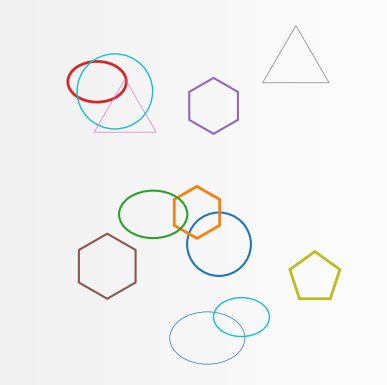[{"shape": "oval", "thickness": 0.5, "radius": 0.49, "center": [0.535, 0.122]}, {"shape": "circle", "thickness": 1.5, "radius": 0.41, "center": [0.565, 0.366]}, {"shape": "hexagon", "thickness": 2, "radius": 0.34, "center": [0.508, 0.448]}, {"shape": "oval", "thickness": 1.5, "radius": 0.44, "center": [0.395, 0.443]}, {"shape": "oval", "thickness": 2, "radius": 0.38, "center": [0.251, 0.788]}, {"shape": "hexagon", "thickness": 1.5, "radius": 0.36, "center": [0.551, 0.725]}, {"shape": "hexagon", "thickness": 1.5, "radius": 0.42, "center": [0.277, 0.309]}, {"shape": "triangle", "thickness": 0.5, "radius": 0.46, "center": [0.323, 0.703]}, {"shape": "triangle", "thickness": 0.5, "radius": 0.49, "center": [0.764, 0.835]}, {"shape": "pentagon", "thickness": 2, "radius": 0.34, "center": [0.813, 0.279]}, {"shape": "oval", "thickness": 1, "radius": 0.36, "center": [0.623, 0.176]}, {"shape": "circle", "thickness": 1, "radius": 0.49, "center": [0.296, 0.763]}]